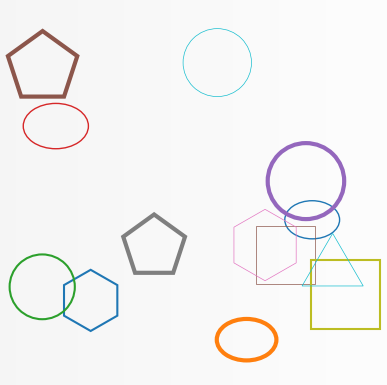[{"shape": "hexagon", "thickness": 1.5, "radius": 0.4, "center": [0.234, 0.22]}, {"shape": "oval", "thickness": 1, "radius": 0.35, "center": [0.806, 0.429]}, {"shape": "oval", "thickness": 3, "radius": 0.38, "center": [0.636, 0.118]}, {"shape": "circle", "thickness": 1.5, "radius": 0.42, "center": [0.109, 0.255]}, {"shape": "oval", "thickness": 1, "radius": 0.42, "center": [0.144, 0.673]}, {"shape": "circle", "thickness": 3, "radius": 0.49, "center": [0.79, 0.53]}, {"shape": "square", "thickness": 0.5, "radius": 0.38, "center": [0.737, 0.338]}, {"shape": "pentagon", "thickness": 3, "radius": 0.47, "center": [0.11, 0.825]}, {"shape": "hexagon", "thickness": 0.5, "radius": 0.46, "center": [0.684, 0.364]}, {"shape": "pentagon", "thickness": 3, "radius": 0.42, "center": [0.398, 0.359]}, {"shape": "square", "thickness": 1.5, "radius": 0.45, "center": [0.892, 0.235]}, {"shape": "triangle", "thickness": 0.5, "radius": 0.46, "center": [0.858, 0.303]}, {"shape": "circle", "thickness": 0.5, "radius": 0.44, "center": [0.561, 0.837]}]